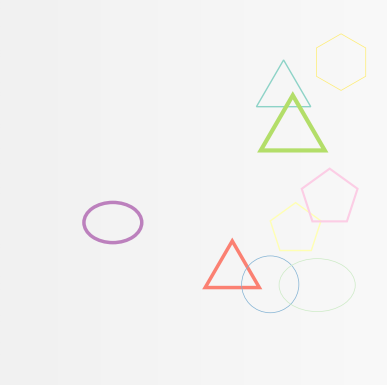[{"shape": "triangle", "thickness": 1, "radius": 0.4, "center": [0.732, 0.763]}, {"shape": "pentagon", "thickness": 1, "radius": 0.34, "center": [0.763, 0.405]}, {"shape": "triangle", "thickness": 2.5, "radius": 0.4, "center": [0.599, 0.293]}, {"shape": "circle", "thickness": 0.5, "radius": 0.37, "center": [0.697, 0.261]}, {"shape": "triangle", "thickness": 3, "radius": 0.48, "center": [0.756, 0.657]}, {"shape": "pentagon", "thickness": 1.5, "radius": 0.38, "center": [0.851, 0.486]}, {"shape": "oval", "thickness": 2.5, "radius": 0.37, "center": [0.291, 0.422]}, {"shape": "oval", "thickness": 0.5, "radius": 0.49, "center": [0.818, 0.259]}, {"shape": "hexagon", "thickness": 0.5, "radius": 0.37, "center": [0.88, 0.839]}]